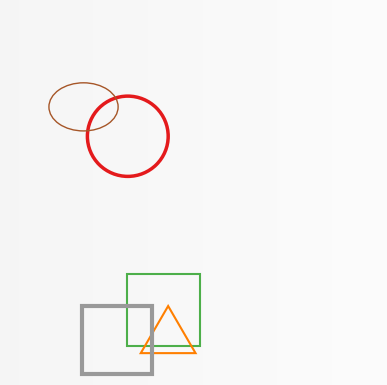[{"shape": "circle", "thickness": 2.5, "radius": 0.52, "center": [0.33, 0.646]}, {"shape": "square", "thickness": 1.5, "radius": 0.47, "center": [0.422, 0.194]}, {"shape": "triangle", "thickness": 1.5, "radius": 0.41, "center": [0.434, 0.124]}, {"shape": "oval", "thickness": 1, "radius": 0.45, "center": [0.216, 0.722]}, {"shape": "square", "thickness": 3, "radius": 0.45, "center": [0.302, 0.117]}]